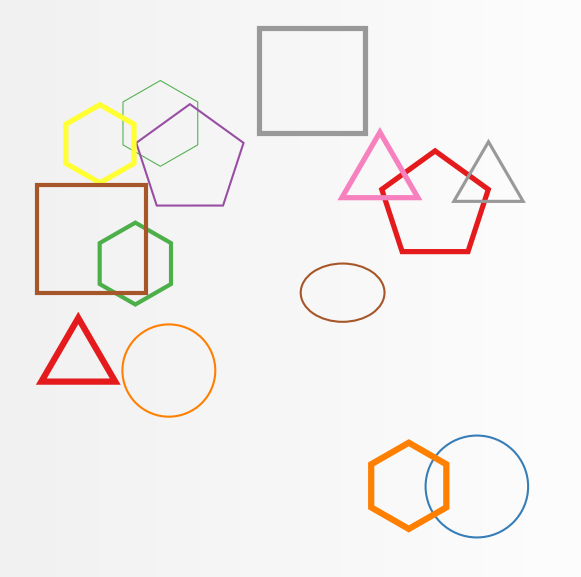[{"shape": "triangle", "thickness": 3, "radius": 0.37, "center": [0.135, 0.375]}, {"shape": "pentagon", "thickness": 2.5, "radius": 0.48, "center": [0.748, 0.641]}, {"shape": "circle", "thickness": 1, "radius": 0.44, "center": [0.82, 0.157]}, {"shape": "hexagon", "thickness": 0.5, "radius": 0.37, "center": [0.276, 0.785]}, {"shape": "hexagon", "thickness": 2, "radius": 0.35, "center": [0.233, 0.543]}, {"shape": "pentagon", "thickness": 1, "radius": 0.49, "center": [0.327, 0.722]}, {"shape": "hexagon", "thickness": 3, "radius": 0.37, "center": [0.703, 0.158]}, {"shape": "circle", "thickness": 1, "radius": 0.4, "center": [0.291, 0.358]}, {"shape": "hexagon", "thickness": 2.5, "radius": 0.34, "center": [0.172, 0.75]}, {"shape": "oval", "thickness": 1, "radius": 0.36, "center": [0.589, 0.492]}, {"shape": "square", "thickness": 2, "radius": 0.47, "center": [0.157, 0.585]}, {"shape": "triangle", "thickness": 2.5, "radius": 0.38, "center": [0.654, 0.695]}, {"shape": "square", "thickness": 2.5, "radius": 0.45, "center": [0.537, 0.86]}, {"shape": "triangle", "thickness": 1.5, "radius": 0.34, "center": [0.84, 0.685]}]